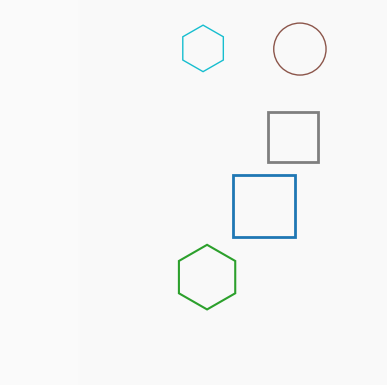[{"shape": "square", "thickness": 2, "radius": 0.4, "center": [0.682, 0.465]}, {"shape": "hexagon", "thickness": 1.5, "radius": 0.42, "center": [0.534, 0.28]}, {"shape": "circle", "thickness": 1, "radius": 0.34, "center": [0.774, 0.873]}, {"shape": "square", "thickness": 2, "radius": 0.33, "center": [0.756, 0.643]}, {"shape": "hexagon", "thickness": 1, "radius": 0.3, "center": [0.524, 0.874]}]